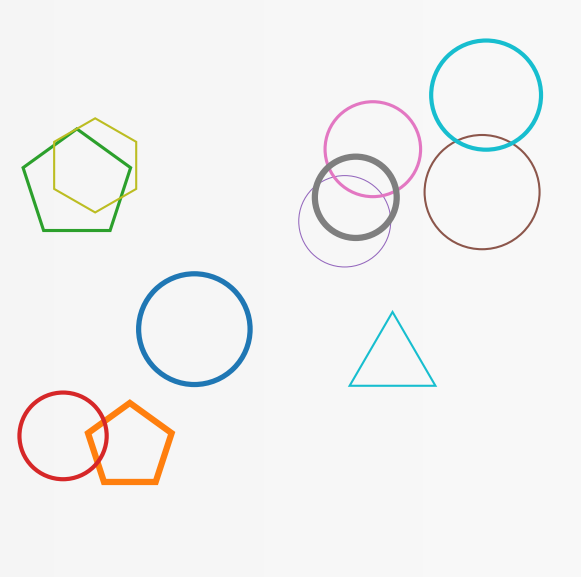[{"shape": "circle", "thickness": 2.5, "radius": 0.48, "center": [0.334, 0.429]}, {"shape": "pentagon", "thickness": 3, "radius": 0.38, "center": [0.223, 0.226]}, {"shape": "pentagon", "thickness": 1.5, "radius": 0.49, "center": [0.132, 0.679]}, {"shape": "circle", "thickness": 2, "radius": 0.38, "center": [0.108, 0.244]}, {"shape": "circle", "thickness": 0.5, "radius": 0.4, "center": [0.593, 0.616]}, {"shape": "circle", "thickness": 1, "radius": 0.49, "center": [0.829, 0.666]}, {"shape": "circle", "thickness": 1.5, "radius": 0.41, "center": [0.641, 0.741]}, {"shape": "circle", "thickness": 3, "radius": 0.35, "center": [0.612, 0.657]}, {"shape": "hexagon", "thickness": 1, "radius": 0.41, "center": [0.164, 0.713]}, {"shape": "circle", "thickness": 2, "radius": 0.47, "center": [0.836, 0.834]}, {"shape": "triangle", "thickness": 1, "radius": 0.43, "center": [0.675, 0.374]}]